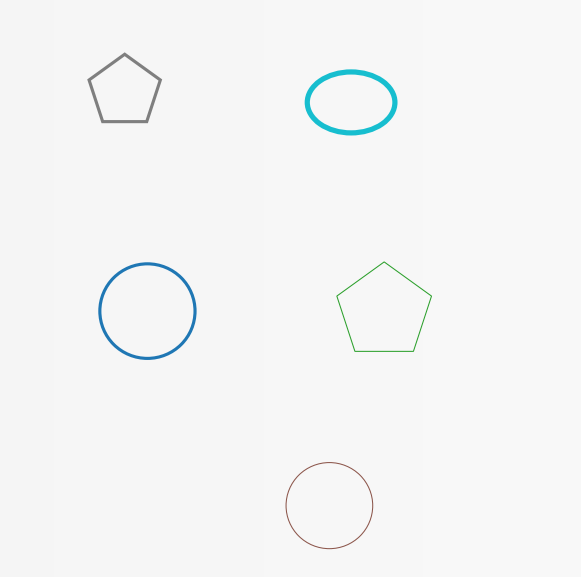[{"shape": "circle", "thickness": 1.5, "radius": 0.41, "center": [0.254, 0.46]}, {"shape": "pentagon", "thickness": 0.5, "radius": 0.43, "center": [0.661, 0.46]}, {"shape": "circle", "thickness": 0.5, "radius": 0.37, "center": [0.567, 0.124]}, {"shape": "pentagon", "thickness": 1.5, "radius": 0.32, "center": [0.215, 0.841]}, {"shape": "oval", "thickness": 2.5, "radius": 0.38, "center": [0.604, 0.822]}]